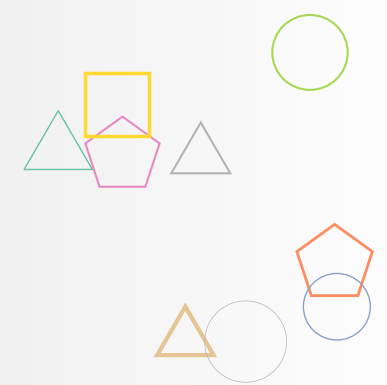[{"shape": "triangle", "thickness": 1, "radius": 0.51, "center": [0.15, 0.611]}, {"shape": "pentagon", "thickness": 2, "radius": 0.51, "center": [0.864, 0.315]}, {"shape": "circle", "thickness": 1, "radius": 0.43, "center": [0.869, 0.203]}, {"shape": "pentagon", "thickness": 1.5, "radius": 0.5, "center": [0.316, 0.596]}, {"shape": "circle", "thickness": 1.5, "radius": 0.49, "center": [0.8, 0.864]}, {"shape": "square", "thickness": 2.5, "radius": 0.41, "center": [0.303, 0.729]}, {"shape": "triangle", "thickness": 3, "radius": 0.42, "center": [0.478, 0.12]}, {"shape": "triangle", "thickness": 1.5, "radius": 0.44, "center": [0.518, 0.594]}, {"shape": "circle", "thickness": 0.5, "radius": 0.53, "center": [0.634, 0.113]}]